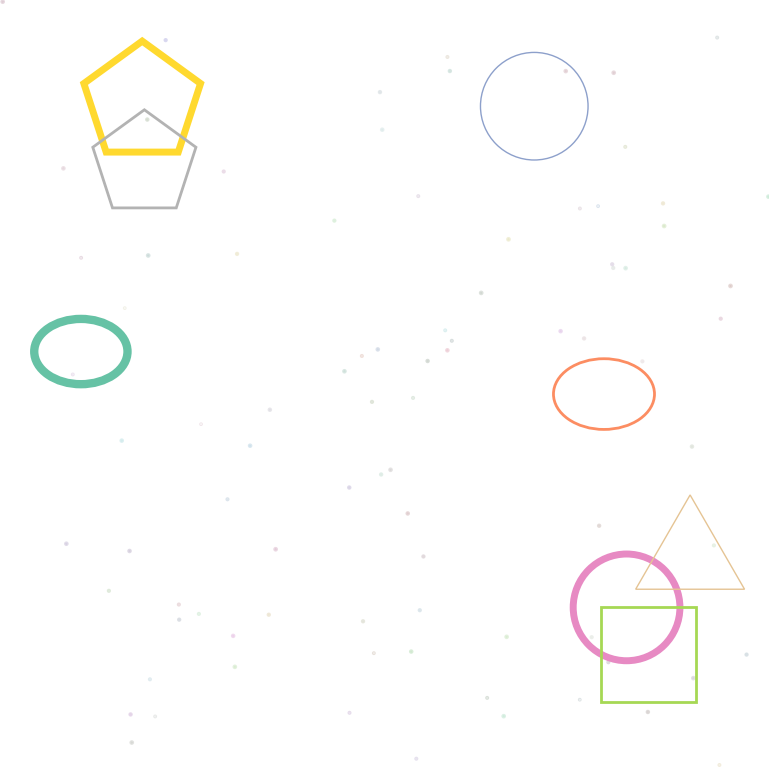[{"shape": "oval", "thickness": 3, "radius": 0.3, "center": [0.105, 0.543]}, {"shape": "oval", "thickness": 1, "radius": 0.33, "center": [0.784, 0.488]}, {"shape": "circle", "thickness": 0.5, "radius": 0.35, "center": [0.694, 0.862]}, {"shape": "circle", "thickness": 2.5, "radius": 0.35, "center": [0.814, 0.211]}, {"shape": "square", "thickness": 1, "radius": 0.31, "center": [0.842, 0.15]}, {"shape": "pentagon", "thickness": 2.5, "radius": 0.4, "center": [0.185, 0.867]}, {"shape": "triangle", "thickness": 0.5, "radius": 0.41, "center": [0.896, 0.276]}, {"shape": "pentagon", "thickness": 1, "radius": 0.35, "center": [0.187, 0.787]}]